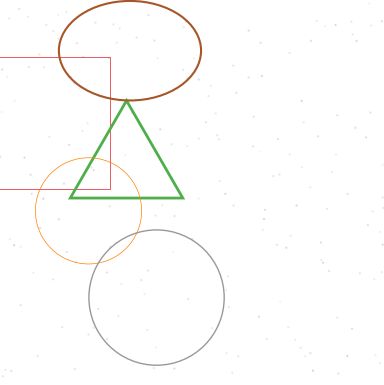[{"shape": "square", "thickness": 0.5, "radius": 0.86, "center": [0.114, 0.681]}, {"shape": "triangle", "thickness": 2, "radius": 0.84, "center": [0.329, 0.57]}, {"shape": "circle", "thickness": 0.5, "radius": 0.69, "center": [0.23, 0.452]}, {"shape": "oval", "thickness": 1.5, "radius": 0.92, "center": [0.338, 0.868]}, {"shape": "circle", "thickness": 1, "radius": 0.88, "center": [0.407, 0.227]}]